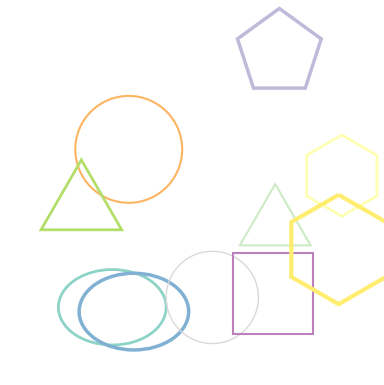[{"shape": "oval", "thickness": 2, "radius": 0.7, "center": [0.292, 0.202]}, {"shape": "hexagon", "thickness": 2, "radius": 0.53, "center": [0.888, 0.544]}, {"shape": "pentagon", "thickness": 2.5, "radius": 0.57, "center": [0.726, 0.864]}, {"shape": "oval", "thickness": 2.5, "radius": 0.71, "center": [0.348, 0.191]}, {"shape": "circle", "thickness": 1.5, "radius": 0.69, "center": [0.334, 0.612]}, {"shape": "triangle", "thickness": 2, "radius": 0.61, "center": [0.211, 0.464]}, {"shape": "circle", "thickness": 1, "radius": 0.6, "center": [0.551, 0.227]}, {"shape": "square", "thickness": 1.5, "radius": 0.53, "center": [0.709, 0.238]}, {"shape": "triangle", "thickness": 1.5, "radius": 0.53, "center": [0.715, 0.416]}, {"shape": "hexagon", "thickness": 3, "radius": 0.71, "center": [0.88, 0.352]}]